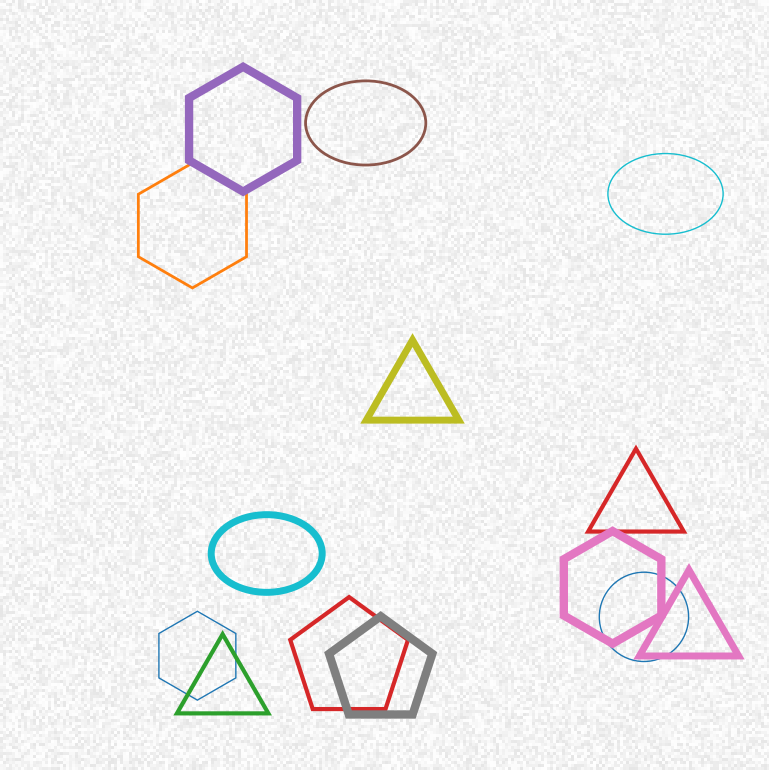[{"shape": "circle", "thickness": 0.5, "radius": 0.29, "center": [0.836, 0.199]}, {"shape": "hexagon", "thickness": 0.5, "radius": 0.29, "center": [0.256, 0.148]}, {"shape": "hexagon", "thickness": 1, "radius": 0.41, "center": [0.25, 0.707]}, {"shape": "triangle", "thickness": 1.5, "radius": 0.34, "center": [0.289, 0.108]}, {"shape": "triangle", "thickness": 1.5, "radius": 0.36, "center": [0.826, 0.346]}, {"shape": "pentagon", "thickness": 1.5, "radius": 0.4, "center": [0.453, 0.144]}, {"shape": "hexagon", "thickness": 3, "radius": 0.41, "center": [0.316, 0.832]}, {"shape": "oval", "thickness": 1, "radius": 0.39, "center": [0.475, 0.84]}, {"shape": "hexagon", "thickness": 3, "radius": 0.37, "center": [0.796, 0.237]}, {"shape": "triangle", "thickness": 2.5, "radius": 0.37, "center": [0.895, 0.185]}, {"shape": "pentagon", "thickness": 3, "radius": 0.35, "center": [0.494, 0.129]}, {"shape": "triangle", "thickness": 2.5, "radius": 0.35, "center": [0.536, 0.489]}, {"shape": "oval", "thickness": 0.5, "radius": 0.37, "center": [0.864, 0.748]}, {"shape": "oval", "thickness": 2.5, "radius": 0.36, "center": [0.346, 0.281]}]